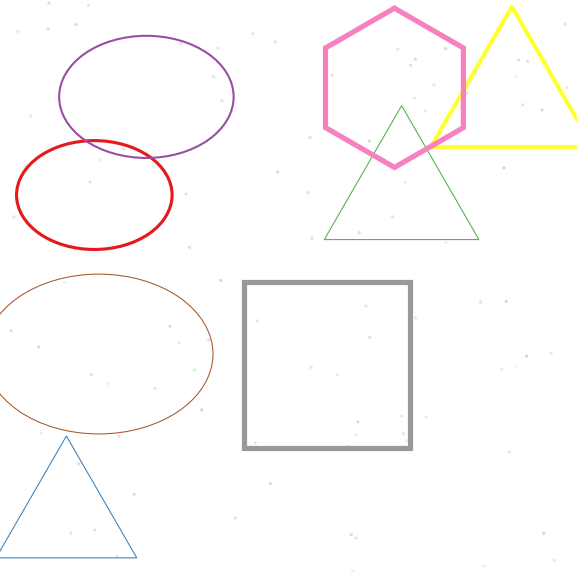[{"shape": "oval", "thickness": 1.5, "radius": 0.67, "center": [0.163, 0.661]}, {"shape": "triangle", "thickness": 0.5, "radius": 0.7, "center": [0.115, 0.103]}, {"shape": "triangle", "thickness": 0.5, "radius": 0.77, "center": [0.695, 0.662]}, {"shape": "oval", "thickness": 1, "radius": 0.76, "center": [0.253, 0.831]}, {"shape": "triangle", "thickness": 2, "radius": 0.81, "center": [0.886, 0.826]}, {"shape": "oval", "thickness": 0.5, "radius": 0.99, "center": [0.171, 0.386]}, {"shape": "hexagon", "thickness": 2.5, "radius": 0.69, "center": [0.683, 0.847]}, {"shape": "square", "thickness": 2.5, "radius": 0.72, "center": [0.565, 0.367]}]